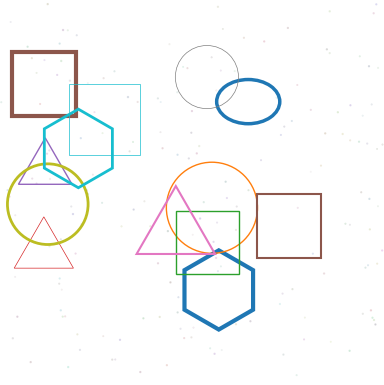[{"shape": "hexagon", "thickness": 3, "radius": 0.51, "center": [0.568, 0.247]}, {"shape": "oval", "thickness": 2.5, "radius": 0.41, "center": [0.645, 0.736]}, {"shape": "circle", "thickness": 1, "radius": 0.59, "center": [0.55, 0.46]}, {"shape": "square", "thickness": 1, "radius": 0.41, "center": [0.54, 0.371]}, {"shape": "triangle", "thickness": 0.5, "radius": 0.44, "center": [0.114, 0.348]}, {"shape": "triangle", "thickness": 1, "radius": 0.4, "center": [0.118, 0.561]}, {"shape": "square", "thickness": 1.5, "radius": 0.41, "center": [0.75, 0.412]}, {"shape": "square", "thickness": 3, "radius": 0.42, "center": [0.115, 0.782]}, {"shape": "triangle", "thickness": 1.5, "radius": 0.59, "center": [0.457, 0.399]}, {"shape": "circle", "thickness": 0.5, "radius": 0.41, "center": [0.537, 0.8]}, {"shape": "circle", "thickness": 2, "radius": 0.52, "center": [0.124, 0.47]}, {"shape": "hexagon", "thickness": 2, "radius": 0.51, "center": [0.204, 0.614]}, {"shape": "square", "thickness": 0.5, "radius": 0.46, "center": [0.271, 0.689]}]